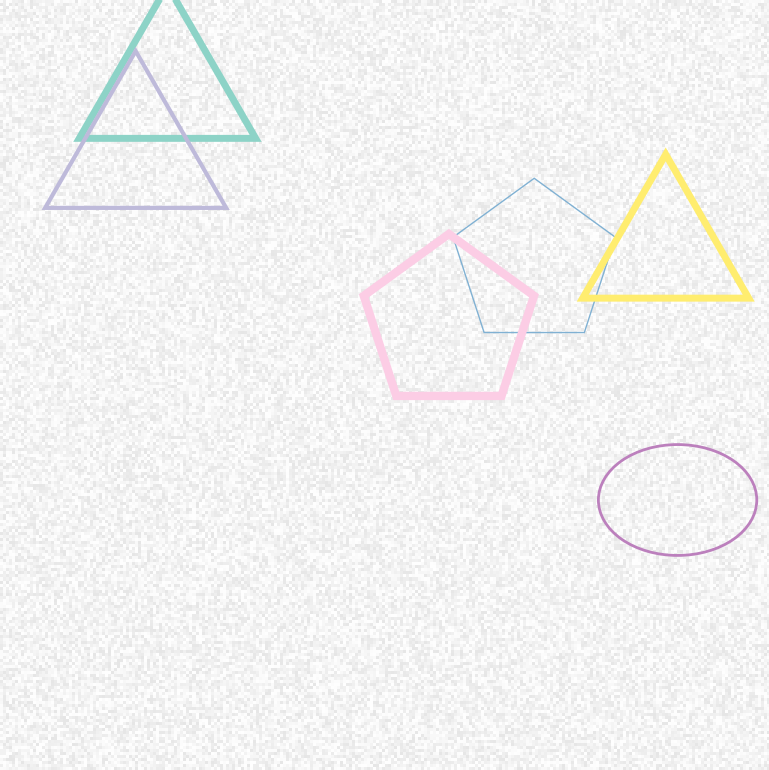[{"shape": "triangle", "thickness": 2.5, "radius": 0.66, "center": [0.217, 0.886]}, {"shape": "triangle", "thickness": 1.5, "radius": 0.68, "center": [0.176, 0.798]}, {"shape": "pentagon", "thickness": 0.5, "radius": 0.55, "center": [0.694, 0.658]}, {"shape": "pentagon", "thickness": 3, "radius": 0.58, "center": [0.583, 0.58]}, {"shape": "oval", "thickness": 1, "radius": 0.51, "center": [0.88, 0.351]}, {"shape": "triangle", "thickness": 2.5, "radius": 0.62, "center": [0.865, 0.675]}]